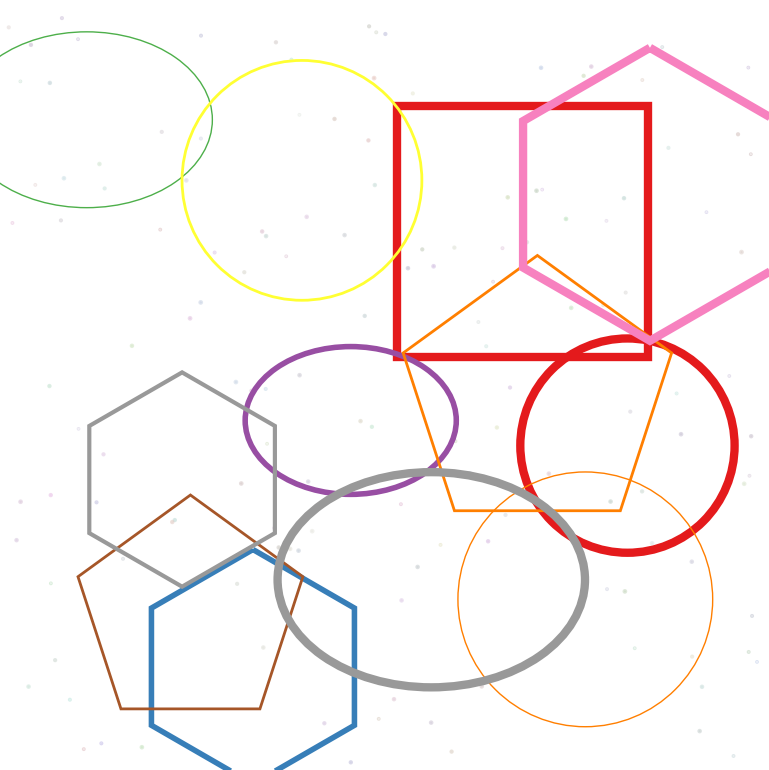[{"shape": "circle", "thickness": 3, "radius": 0.7, "center": [0.815, 0.421]}, {"shape": "square", "thickness": 3, "radius": 0.82, "center": [0.678, 0.699]}, {"shape": "hexagon", "thickness": 2, "radius": 0.76, "center": [0.328, 0.134]}, {"shape": "oval", "thickness": 0.5, "radius": 0.82, "center": [0.113, 0.844]}, {"shape": "oval", "thickness": 2, "radius": 0.69, "center": [0.455, 0.454]}, {"shape": "pentagon", "thickness": 1, "radius": 0.92, "center": [0.698, 0.485]}, {"shape": "circle", "thickness": 0.5, "radius": 0.83, "center": [0.76, 0.222]}, {"shape": "circle", "thickness": 1, "radius": 0.78, "center": [0.392, 0.766]}, {"shape": "pentagon", "thickness": 1, "radius": 0.77, "center": [0.247, 0.204]}, {"shape": "hexagon", "thickness": 3, "radius": 0.95, "center": [0.844, 0.748]}, {"shape": "hexagon", "thickness": 1.5, "radius": 0.7, "center": [0.236, 0.377]}, {"shape": "oval", "thickness": 3, "radius": 1.0, "center": [0.56, 0.247]}]